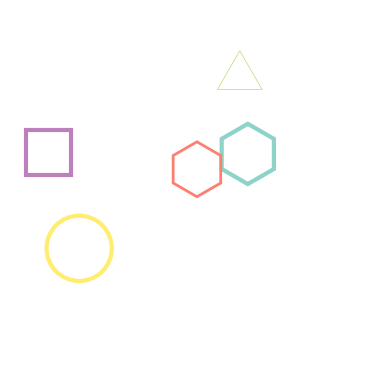[{"shape": "hexagon", "thickness": 3, "radius": 0.39, "center": [0.644, 0.6]}, {"shape": "hexagon", "thickness": 2, "radius": 0.36, "center": [0.512, 0.56]}, {"shape": "triangle", "thickness": 0.5, "radius": 0.33, "center": [0.623, 0.801]}, {"shape": "square", "thickness": 3, "radius": 0.29, "center": [0.125, 0.604]}, {"shape": "circle", "thickness": 3, "radius": 0.42, "center": [0.206, 0.355]}]